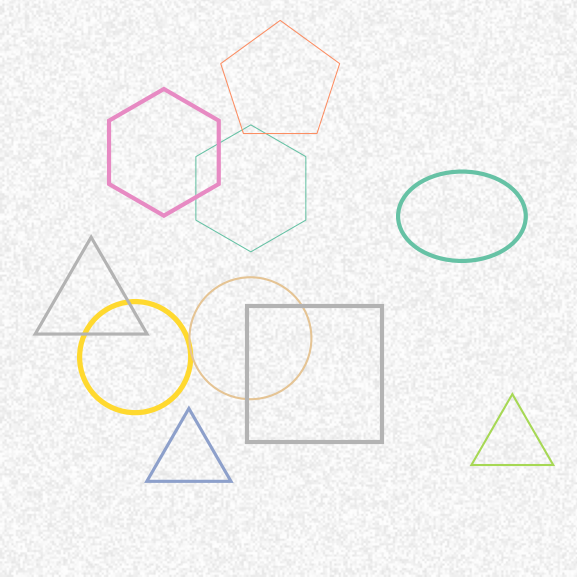[{"shape": "oval", "thickness": 2, "radius": 0.55, "center": [0.8, 0.625]}, {"shape": "hexagon", "thickness": 0.5, "radius": 0.55, "center": [0.434, 0.673]}, {"shape": "pentagon", "thickness": 0.5, "radius": 0.54, "center": [0.485, 0.856]}, {"shape": "triangle", "thickness": 1.5, "radius": 0.42, "center": [0.327, 0.208]}, {"shape": "hexagon", "thickness": 2, "radius": 0.55, "center": [0.284, 0.735]}, {"shape": "triangle", "thickness": 1, "radius": 0.41, "center": [0.887, 0.235]}, {"shape": "circle", "thickness": 2.5, "radius": 0.48, "center": [0.234, 0.381]}, {"shape": "circle", "thickness": 1, "radius": 0.53, "center": [0.434, 0.413]}, {"shape": "square", "thickness": 2, "radius": 0.58, "center": [0.545, 0.351]}, {"shape": "triangle", "thickness": 1.5, "radius": 0.56, "center": [0.158, 0.477]}]